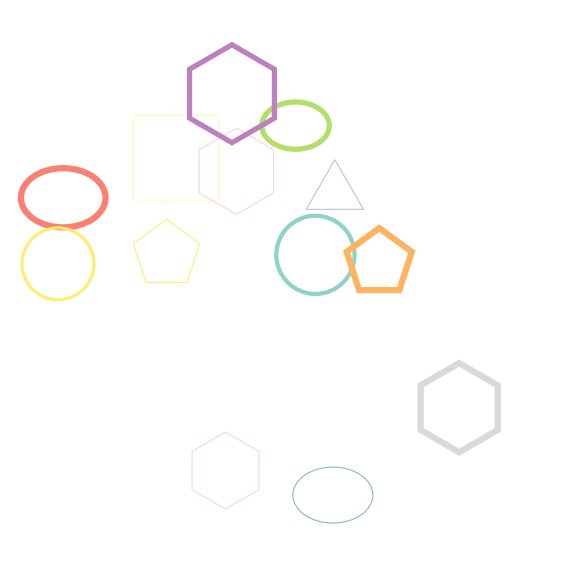[{"shape": "circle", "thickness": 2, "radius": 0.34, "center": [0.546, 0.558]}, {"shape": "square", "thickness": 0.5, "radius": 0.37, "center": [0.304, 0.726]}, {"shape": "triangle", "thickness": 0.5, "radius": 0.29, "center": [0.58, 0.665]}, {"shape": "oval", "thickness": 3, "radius": 0.37, "center": [0.109, 0.657]}, {"shape": "oval", "thickness": 0.5, "radius": 0.35, "center": [0.576, 0.142]}, {"shape": "pentagon", "thickness": 3, "radius": 0.3, "center": [0.657, 0.545]}, {"shape": "oval", "thickness": 2.5, "radius": 0.29, "center": [0.512, 0.782]}, {"shape": "hexagon", "thickness": 0.5, "radius": 0.37, "center": [0.409, 0.702]}, {"shape": "hexagon", "thickness": 3, "radius": 0.39, "center": [0.795, 0.293]}, {"shape": "hexagon", "thickness": 2.5, "radius": 0.42, "center": [0.402, 0.837]}, {"shape": "hexagon", "thickness": 0.5, "radius": 0.33, "center": [0.39, 0.184]}, {"shape": "pentagon", "thickness": 0.5, "radius": 0.3, "center": [0.288, 0.559]}, {"shape": "circle", "thickness": 1.5, "radius": 0.31, "center": [0.1, 0.542]}]